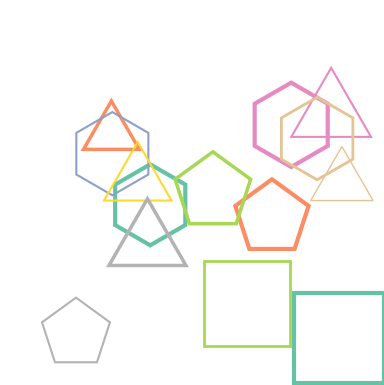[{"shape": "hexagon", "thickness": 3, "radius": 0.53, "center": [0.39, 0.468]}, {"shape": "square", "thickness": 3, "radius": 0.58, "center": [0.881, 0.122]}, {"shape": "triangle", "thickness": 2.5, "radius": 0.42, "center": [0.289, 0.654]}, {"shape": "pentagon", "thickness": 3, "radius": 0.5, "center": [0.706, 0.434]}, {"shape": "hexagon", "thickness": 1.5, "radius": 0.54, "center": [0.292, 0.601]}, {"shape": "hexagon", "thickness": 3, "radius": 0.55, "center": [0.756, 0.676]}, {"shape": "triangle", "thickness": 1.5, "radius": 0.6, "center": [0.86, 0.704]}, {"shape": "pentagon", "thickness": 2.5, "radius": 0.52, "center": [0.553, 0.502]}, {"shape": "square", "thickness": 2, "radius": 0.55, "center": [0.641, 0.212]}, {"shape": "triangle", "thickness": 1.5, "radius": 0.51, "center": [0.358, 0.53]}, {"shape": "hexagon", "thickness": 2, "radius": 0.54, "center": [0.824, 0.64]}, {"shape": "triangle", "thickness": 1, "radius": 0.47, "center": [0.888, 0.526]}, {"shape": "triangle", "thickness": 2.5, "radius": 0.58, "center": [0.383, 0.368]}, {"shape": "pentagon", "thickness": 1.5, "radius": 0.46, "center": [0.197, 0.134]}]